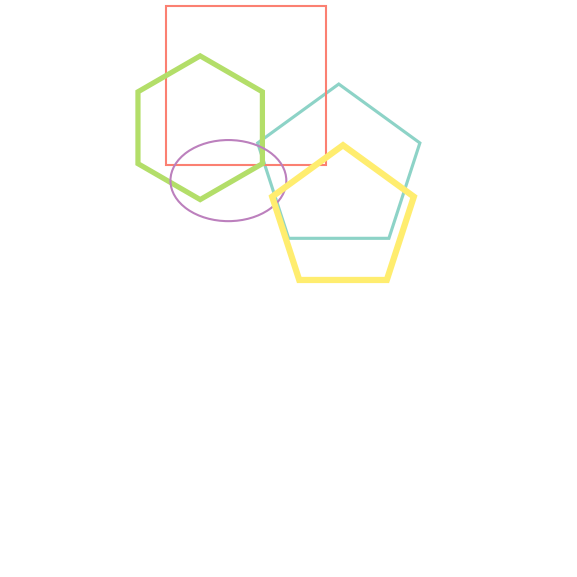[{"shape": "pentagon", "thickness": 1.5, "radius": 0.74, "center": [0.587, 0.706]}, {"shape": "square", "thickness": 1, "radius": 0.69, "center": [0.426, 0.851]}, {"shape": "hexagon", "thickness": 2.5, "radius": 0.62, "center": [0.347, 0.778]}, {"shape": "oval", "thickness": 1, "radius": 0.5, "center": [0.395, 0.686]}, {"shape": "pentagon", "thickness": 3, "radius": 0.64, "center": [0.594, 0.619]}]